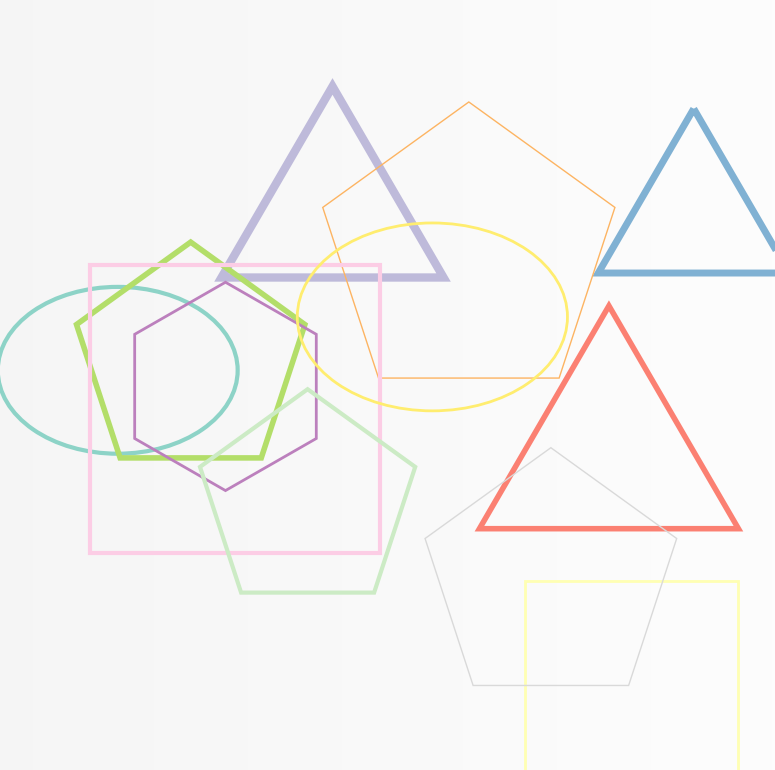[{"shape": "oval", "thickness": 1.5, "radius": 0.77, "center": [0.152, 0.519]}, {"shape": "square", "thickness": 1, "radius": 0.69, "center": [0.815, 0.108]}, {"shape": "triangle", "thickness": 3, "radius": 0.83, "center": [0.429, 0.722]}, {"shape": "triangle", "thickness": 2, "radius": 0.96, "center": [0.786, 0.41]}, {"shape": "triangle", "thickness": 2.5, "radius": 0.71, "center": [0.895, 0.717]}, {"shape": "pentagon", "thickness": 0.5, "radius": 0.99, "center": [0.605, 0.669]}, {"shape": "pentagon", "thickness": 2, "radius": 0.77, "center": [0.246, 0.531]}, {"shape": "square", "thickness": 1.5, "radius": 0.93, "center": [0.303, 0.469]}, {"shape": "pentagon", "thickness": 0.5, "radius": 0.85, "center": [0.711, 0.248]}, {"shape": "hexagon", "thickness": 1, "radius": 0.68, "center": [0.291, 0.498]}, {"shape": "pentagon", "thickness": 1.5, "radius": 0.73, "center": [0.397, 0.349]}, {"shape": "oval", "thickness": 1, "radius": 0.87, "center": [0.558, 0.588]}]